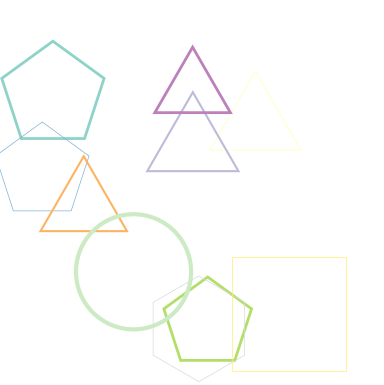[{"shape": "pentagon", "thickness": 2, "radius": 0.7, "center": [0.137, 0.753]}, {"shape": "triangle", "thickness": 0.5, "radius": 0.68, "center": [0.663, 0.678]}, {"shape": "triangle", "thickness": 1.5, "radius": 0.68, "center": [0.501, 0.624]}, {"shape": "pentagon", "thickness": 0.5, "radius": 0.64, "center": [0.11, 0.555]}, {"shape": "triangle", "thickness": 1.5, "radius": 0.65, "center": [0.217, 0.464]}, {"shape": "pentagon", "thickness": 2, "radius": 0.6, "center": [0.54, 0.161]}, {"shape": "hexagon", "thickness": 0.5, "radius": 0.69, "center": [0.517, 0.146]}, {"shape": "triangle", "thickness": 2, "radius": 0.57, "center": [0.5, 0.764]}, {"shape": "circle", "thickness": 3, "radius": 0.75, "center": [0.347, 0.294]}, {"shape": "square", "thickness": 0.5, "radius": 0.74, "center": [0.75, 0.184]}]